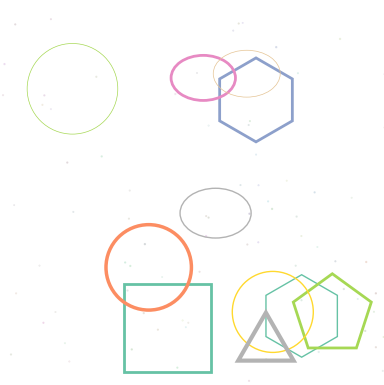[{"shape": "hexagon", "thickness": 1, "radius": 0.54, "center": [0.784, 0.179]}, {"shape": "square", "thickness": 2, "radius": 0.57, "center": [0.435, 0.148]}, {"shape": "circle", "thickness": 2.5, "radius": 0.55, "center": [0.386, 0.306]}, {"shape": "hexagon", "thickness": 2, "radius": 0.54, "center": [0.665, 0.741]}, {"shape": "oval", "thickness": 2, "radius": 0.42, "center": [0.528, 0.798]}, {"shape": "circle", "thickness": 0.5, "radius": 0.59, "center": [0.188, 0.769]}, {"shape": "pentagon", "thickness": 2, "radius": 0.53, "center": [0.863, 0.182]}, {"shape": "circle", "thickness": 1, "radius": 0.53, "center": [0.709, 0.19]}, {"shape": "oval", "thickness": 0.5, "radius": 0.43, "center": [0.641, 0.809]}, {"shape": "triangle", "thickness": 3, "radius": 0.42, "center": [0.691, 0.105]}, {"shape": "oval", "thickness": 1, "radius": 0.46, "center": [0.56, 0.446]}]